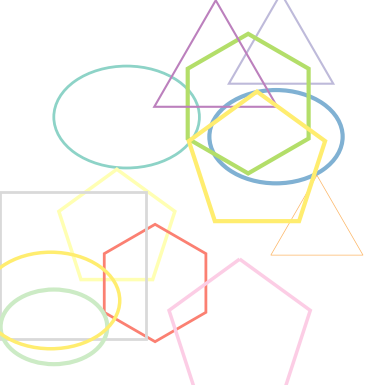[{"shape": "oval", "thickness": 2, "radius": 0.95, "center": [0.329, 0.696]}, {"shape": "pentagon", "thickness": 2.5, "radius": 0.79, "center": [0.303, 0.402]}, {"shape": "triangle", "thickness": 1.5, "radius": 0.78, "center": [0.73, 0.861]}, {"shape": "hexagon", "thickness": 2, "radius": 0.76, "center": [0.403, 0.265]}, {"shape": "oval", "thickness": 3, "radius": 0.87, "center": [0.717, 0.645]}, {"shape": "triangle", "thickness": 0.5, "radius": 0.69, "center": [0.823, 0.406]}, {"shape": "hexagon", "thickness": 3, "radius": 0.91, "center": [0.645, 0.731]}, {"shape": "pentagon", "thickness": 2.5, "radius": 0.96, "center": [0.622, 0.134]}, {"shape": "square", "thickness": 2, "radius": 0.95, "center": [0.19, 0.31]}, {"shape": "triangle", "thickness": 1.5, "radius": 0.92, "center": [0.56, 0.815]}, {"shape": "oval", "thickness": 3, "radius": 0.69, "center": [0.14, 0.151]}, {"shape": "pentagon", "thickness": 3, "radius": 0.93, "center": [0.667, 0.576]}, {"shape": "oval", "thickness": 2.5, "radius": 0.9, "center": [0.132, 0.22]}]